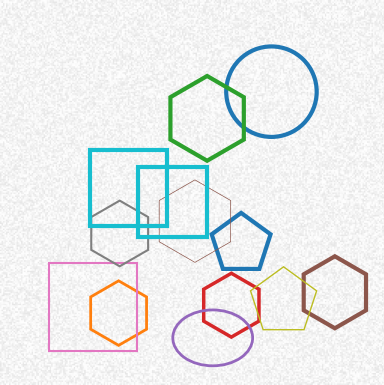[{"shape": "pentagon", "thickness": 3, "radius": 0.4, "center": [0.626, 0.367]}, {"shape": "circle", "thickness": 3, "radius": 0.59, "center": [0.705, 0.762]}, {"shape": "hexagon", "thickness": 2, "radius": 0.42, "center": [0.308, 0.187]}, {"shape": "hexagon", "thickness": 3, "radius": 0.55, "center": [0.538, 0.693]}, {"shape": "hexagon", "thickness": 2.5, "radius": 0.41, "center": [0.601, 0.207]}, {"shape": "oval", "thickness": 2, "radius": 0.52, "center": [0.553, 0.122]}, {"shape": "hexagon", "thickness": 0.5, "radius": 0.54, "center": [0.506, 0.426]}, {"shape": "hexagon", "thickness": 3, "radius": 0.47, "center": [0.87, 0.241]}, {"shape": "square", "thickness": 1.5, "radius": 0.57, "center": [0.242, 0.202]}, {"shape": "hexagon", "thickness": 1.5, "radius": 0.43, "center": [0.311, 0.394]}, {"shape": "pentagon", "thickness": 1, "radius": 0.45, "center": [0.737, 0.217]}, {"shape": "square", "thickness": 3, "radius": 0.45, "center": [0.448, 0.476]}, {"shape": "square", "thickness": 3, "radius": 0.5, "center": [0.333, 0.511]}]